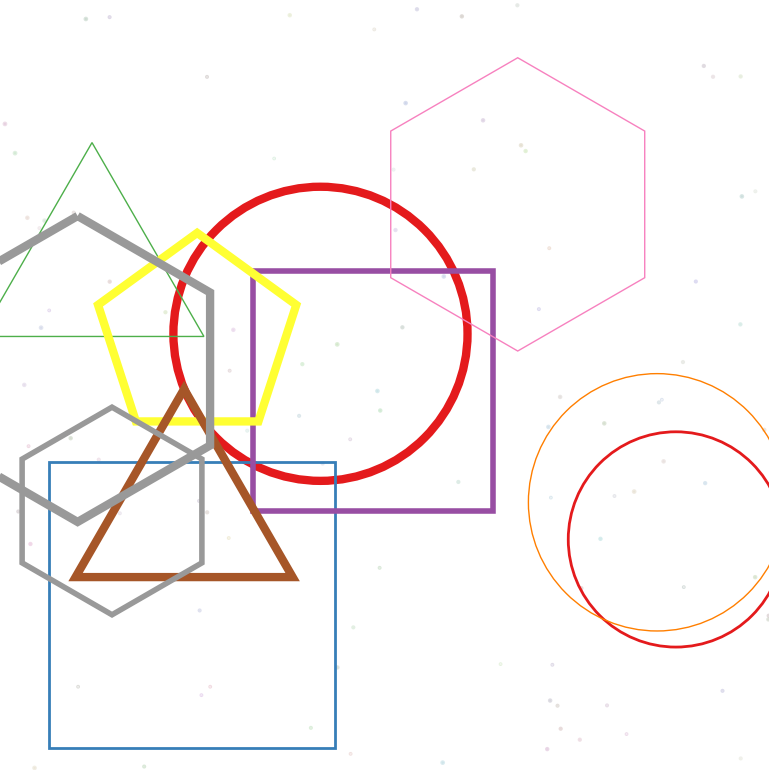[{"shape": "circle", "thickness": 3, "radius": 0.95, "center": [0.416, 0.566]}, {"shape": "circle", "thickness": 1, "radius": 0.7, "center": [0.878, 0.299]}, {"shape": "square", "thickness": 1, "radius": 0.93, "center": [0.249, 0.214]}, {"shape": "triangle", "thickness": 0.5, "radius": 0.84, "center": [0.119, 0.647]}, {"shape": "square", "thickness": 2, "radius": 0.78, "center": [0.485, 0.493]}, {"shape": "circle", "thickness": 0.5, "radius": 0.84, "center": [0.853, 0.348]}, {"shape": "pentagon", "thickness": 3, "radius": 0.68, "center": [0.256, 0.562]}, {"shape": "triangle", "thickness": 3, "radius": 0.81, "center": [0.239, 0.332]}, {"shape": "hexagon", "thickness": 0.5, "radius": 0.95, "center": [0.672, 0.735]}, {"shape": "hexagon", "thickness": 2, "radius": 0.67, "center": [0.145, 0.336]}, {"shape": "hexagon", "thickness": 3, "radius": 0.99, "center": [0.101, 0.521]}]